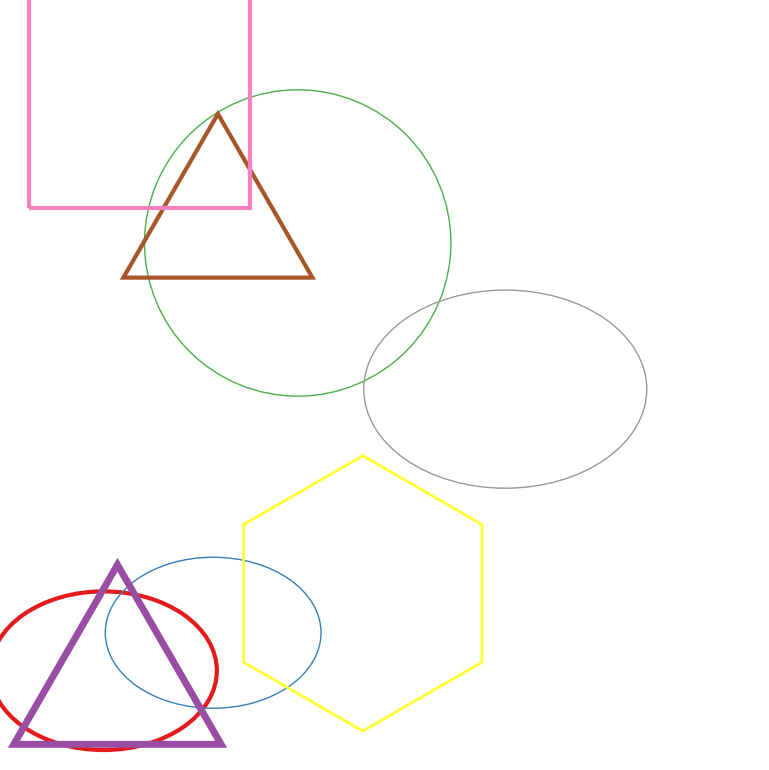[{"shape": "oval", "thickness": 1.5, "radius": 0.74, "center": [0.134, 0.129]}, {"shape": "oval", "thickness": 0.5, "radius": 0.7, "center": [0.277, 0.178]}, {"shape": "circle", "thickness": 0.5, "radius": 0.99, "center": [0.387, 0.684]}, {"shape": "triangle", "thickness": 2.5, "radius": 0.78, "center": [0.153, 0.111]}, {"shape": "hexagon", "thickness": 1, "radius": 0.89, "center": [0.471, 0.229]}, {"shape": "triangle", "thickness": 1.5, "radius": 0.71, "center": [0.283, 0.71]}, {"shape": "square", "thickness": 1.5, "radius": 0.72, "center": [0.181, 0.873]}, {"shape": "oval", "thickness": 0.5, "radius": 0.92, "center": [0.656, 0.495]}]